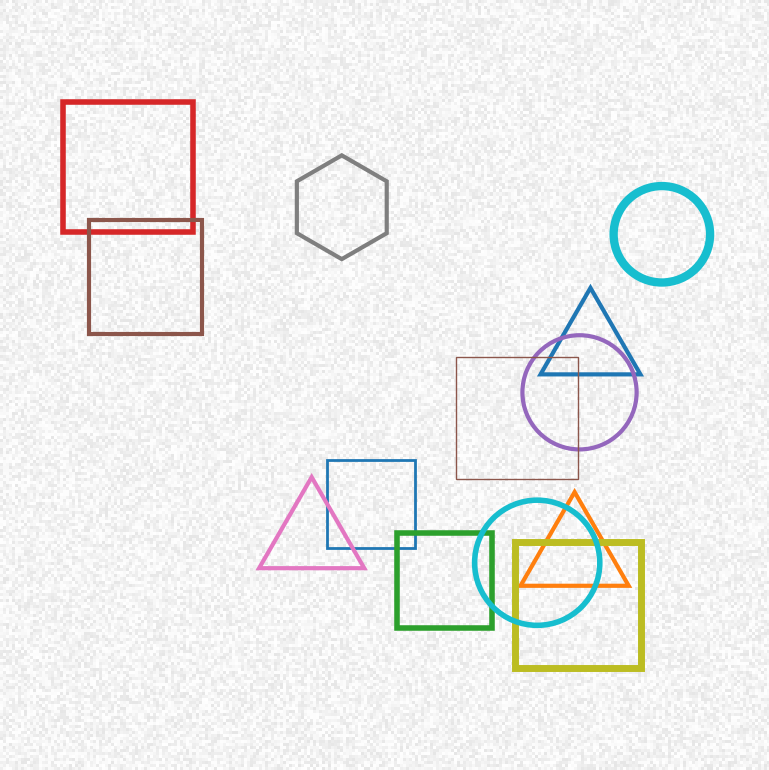[{"shape": "triangle", "thickness": 1.5, "radius": 0.37, "center": [0.767, 0.551]}, {"shape": "square", "thickness": 1, "radius": 0.29, "center": [0.481, 0.345]}, {"shape": "triangle", "thickness": 1.5, "radius": 0.41, "center": [0.746, 0.28]}, {"shape": "square", "thickness": 2, "radius": 0.31, "center": [0.577, 0.246]}, {"shape": "square", "thickness": 2, "radius": 0.42, "center": [0.167, 0.783]}, {"shape": "circle", "thickness": 1.5, "radius": 0.37, "center": [0.753, 0.49]}, {"shape": "square", "thickness": 1.5, "radius": 0.37, "center": [0.19, 0.64]}, {"shape": "square", "thickness": 0.5, "radius": 0.4, "center": [0.672, 0.458]}, {"shape": "triangle", "thickness": 1.5, "radius": 0.39, "center": [0.405, 0.302]}, {"shape": "hexagon", "thickness": 1.5, "radius": 0.34, "center": [0.444, 0.731]}, {"shape": "square", "thickness": 2.5, "radius": 0.41, "center": [0.751, 0.214]}, {"shape": "circle", "thickness": 3, "radius": 0.31, "center": [0.86, 0.696]}, {"shape": "circle", "thickness": 2, "radius": 0.41, "center": [0.698, 0.269]}]